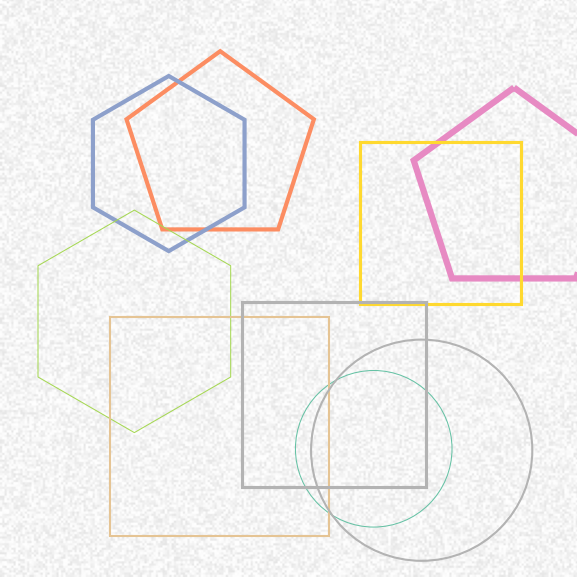[{"shape": "circle", "thickness": 0.5, "radius": 0.68, "center": [0.647, 0.222]}, {"shape": "pentagon", "thickness": 2, "radius": 0.85, "center": [0.381, 0.74]}, {"shape": "hexagon", "thickness": 2, "radius": 0.76, "center": [0.292, 0.716]}, {"shape": "pentagon", "thickness": 3, "radius": 0.91, "center": [0.89, 0.665]}, {"shape": "hexagon", "thickness": 0.5, "radius": 0.96, "center": [0.233, 0.443]}, {"shape": "square", "thickness": 1.5, "radius": 0.7, "center": [0.763, 0.613]}, {"shape": "square", "thickness": 1, "radius": 0.95, "center": [0.381, 0.26]}, {"shape": "circle", "thickness": 1, "radius": 0.96, "center": [0.73, 0.22]}, {"shape": "square", "thickness": 1.5, "radius": 0.8, "center": [0.578, 0.316]}]